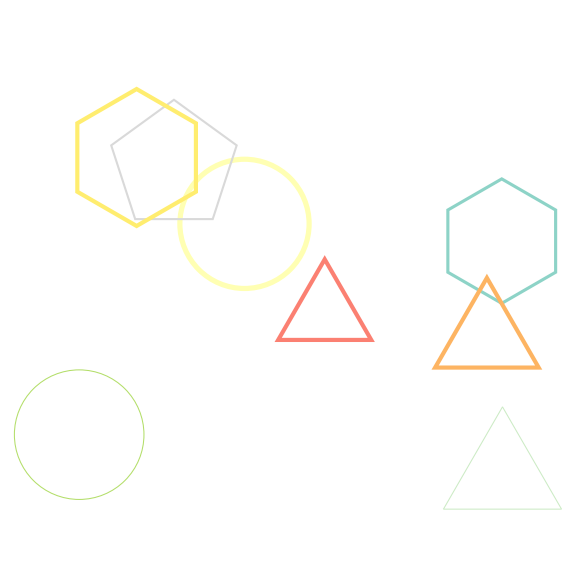[{"shape": "hexagon", "thickness": 1.5, "radius": 0.54, "center": [0.869, 0.582]}, {"shape": "circle", "thickness": 2.5, "radius": 0.56, "center": [0.423, 0.612]}, {"shape": "triangle", "thickness": 2, "radius": 0.47, "center": [0.562, 0.457]}, {"shape": "triangle", "thickness": 2, "radius": 0.52, "center": [0.843, 0.414]}, {"shape": "circle", "thickness": 0.5, "radius": 0.56, "center": [0.137, 0.246]}, {"shape": "pentagon", "thickness": 1, "radius": 0.57, "center": [0.301, 0.712]}, {"shape": "triangle", "thickness": 0.5, "radius": 0.59, "center": [0.87, 0.177]}, {"shape": "hexagon", "thickness": 2, "radius": 0.59, "center": [0.237, 0.726]}]